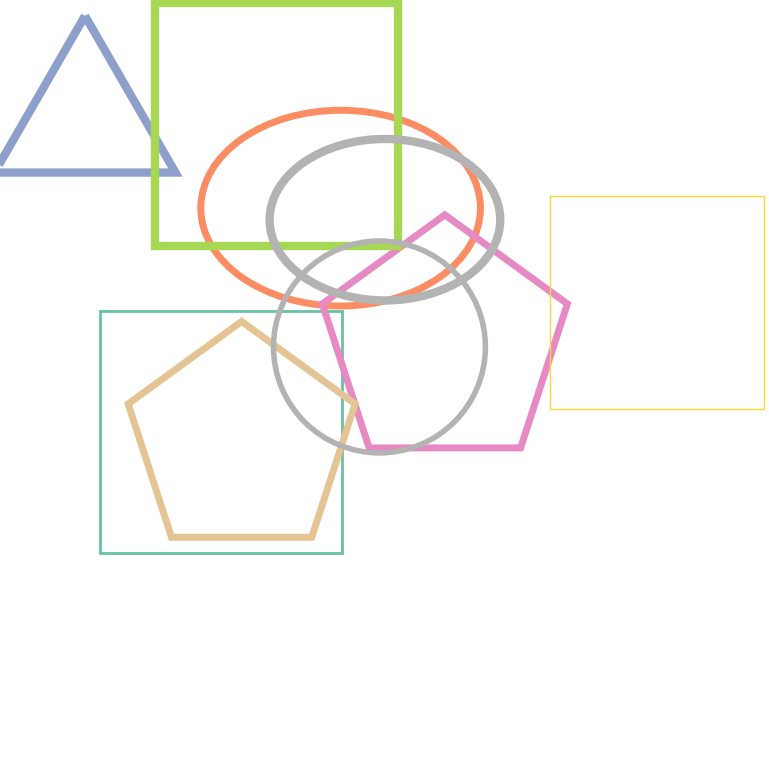[{"shape": "square", "thickness": 1, "radius": 0.78, "center": [0.287, 0.439]}, {"shape": "oval", "thickness": 2.5, "radius": 0.91, "center": [0.442, 0.73]}, {"shape": "triangle", "thickness": 3, "radius": 0.68, "center": [0.11, 0.844]}, {"shape": "pentagon", "thickness": 2.5, "radius": 0.84, "center": [0.578, 0.554]}, {"shape": "square", "thickness": 3, "radius": 0.79, "center": [0.359, 0.838]}, {"shape": "square", "thickness": 0.5, "radius": 0.69, "center": [0.853, 0.607]}, {"shape": "pentagon", "thickness": 2.5, "radius": 0.77, "center": [0.314, 0.428]}, {"shape": "oval", "thickness": 3, "radius": 0.75, "center": [0.5, 0.715]}, {"shape": "circle", "thickness": 2, "radius": 0.69, "center": [0.493, 0.549]}]